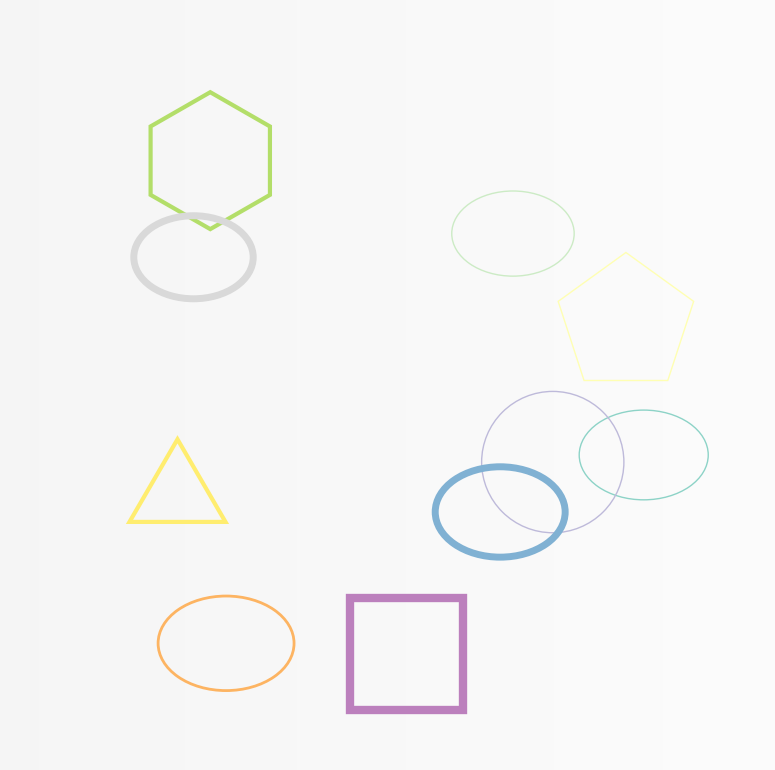[{"shape": "oval", "thickness": 0.5, "radius": 0.42, "center": [0.831, 0.409]}, {"shape": "pentagon", "thickness": 0.5, "radius": 0.46, "center": [0.808, 0.58]}, {"shape": "circle", "thickness": 0.5, "radius": 0.46, "center": [0.713, 0.4]}, {"shape": "oval", "thickness": 2.5, "radius": 0.42, "center": [0.645, 0.335]}, {"shape": "oval", "thickness": 1, "radius": 0.44, "center": [0.292, 0.165]}, {"shape": "hexagon", "thickness": 1.5, "radius": 0.44, "center": [0.271, 0.791]}, {"shape": "oval", "thickness": 2.5, "radius": 0.39, "center": [0.25, 0.666]}, {"shape": "square", "thickness": 3, "radius": 0.36, "center": [0.524, 0.151]}, {"shape": "oval", "thickness": 0.5, "radius": 0.39, "center": [0.662, 0.697]}, {"shape": "triangle", "thickness": 1.5, "radius": 0.36, "center": [0.229, 0.358]}]